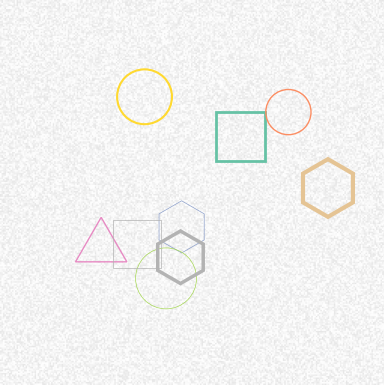[{"shape": "square", "thickness": 2, "radius": 0.32, "center": [0.623, 0.645]}, {"shape": "circle", "thickness": 1, "radius": 0.29, "center": [0.749, 0.709]}, {"shape": "hexagon", "thickness": 0.5, "radius": 0.34, "center": [0.472, 0.411]}, {"shape": "triangle", "thickness": 1, "radius": 0.39, "center": [0.263, 0.358]}, {"shape": "circle", "thickness": 0.5, "radius": 0.4, "center": [0.431, 0.277]}, {"shape": "circle", "thickness": 1.5, "radius": 0.36, "center": [0.375, 0.749]}, {"shape": "hexagon", "thickness": 3, "radius": 0.37, "center": [0.852, 0.512]}, {"shape": "hexagon", "thickness": 2.5, "radius": 0.34, "center": [0.469, 0.332]}, {"shape": "square", "thickness": 0.5, "radius": 0.31, "center": [0.356, 0.365]}]